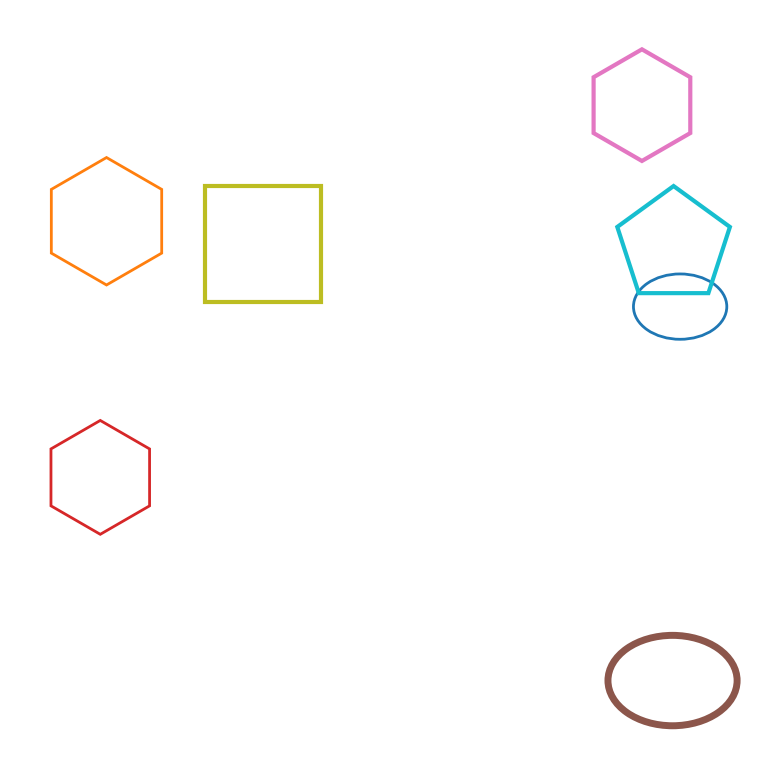[{"shape": "oval", "thickness": 1, "radius": 0.3, "center": [0.883, 0.602]}, {"shape": "hexagon", "thickness": 1, "radius": 0.41, "center": [0.138, 0.713]}, {"shape": "hexagon", "thickness": 1, "radius": 0.37, "center": [0.13, 0.38]}, {"shape": "oval", "thickness": 2.5, "radius": 0.42, "center": [0.873, 0.116]}, {"shape": "hexagon", "thickness": 1.5, "radius": 0.36, "center": [0.834, 0.863]}, {"shape": "square", "thickness": 1.5, "radius": 0.38, "center": [0.341, 0.683]}, {"shape": "pentagon", "thickness": 1.5, "radius": 0.38, "center": [0.875, 0.681]}]